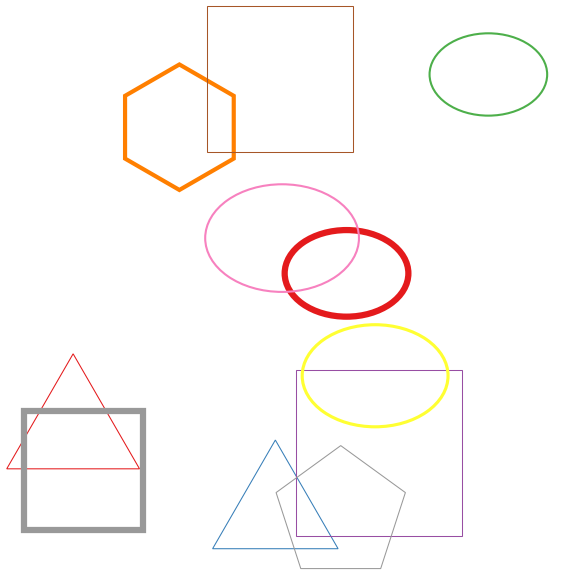[{"shape": "oval", "thickness": 3, "radius": 0.54, "center": [0.6, 0.526]}, {"shape": "triangle", "thickness": 0.5, "radius": 0.66, "center": [0.127, 0.254]}, {"shape": "triangle", "thickness": 0.5, "radius": 0.63, "center": [0.477, 0.112]}, {"shape": "oval", "thickness": 1, "radius": 0.51, "center": [0.846, 0.87]}, {"shape": "square", "thickness": 0.5, "radius": 0.72, "center": [0.656, 0.215]}, {"shape": "hexagon", "thickness": 2, "radius": 0.54, "center": [0.311, 0.779]}, {"shape": "oval", "thickness": 1.5, "radius": 0.63, "center": [0.65, 0.348]}, {"shape": "square", "thickness": 0.5, "radius": 0.63, "center": [0.485, 0.862]}, {"shape": "oval", "thickness": 1, "radius": 0.67, "center": [0.488, 0.587]}, {"shape": "pentagon", "thickness": 0.5, "radius": 0.59, "center": [0.59, 0.11]}, {"shape": "square", "thickness": 3, "radius": 0.51, "center": [0.145, 0.185]}]